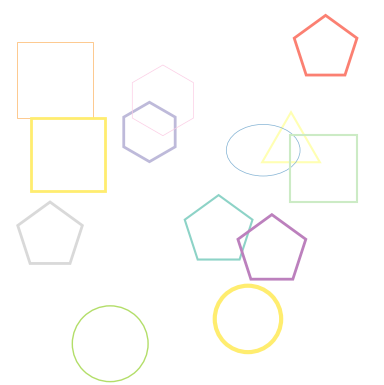[{"shape": "pentagon", "thickness": 1.5, "radius": 0.46, "center": [0.568, 0.401]}, {"shape": "triangle", "thickness": 1.5, "radius": 0.43, "center": [0.756, 0.622]}, {"shape": "hexagon", "thickness": 2, "radius": 0.39, "center": [0.388, 0.657]}, {"shape": "pentagon", "thickness": 2, "radius": 0.43, "center": [0.846, 0.874]}, {"shape": "oval", "thickness": 0.5, "radius": 0.48, "center": [0.684, 0.61]}, {"shape": "square", "thickness": 0.5, "radius": 0.49, "center": [0.143, 0.793]}, {"shape": "circle", "thickness": 1, "radius": 0.49, "center": [0.286, 0.107]}, {"shape": "hexagon", "thickness": 0.5, "radius": 0.46, "center": [0.423, 0.739]}, {"shape": "pentagon", "thickness": 2, "radius": 0.44, "center": [0.13, 0.387]}, {"shape": "pentagon", "thickness": 2, "radius": 0.46, "center": [0.706, 0.35]}, {"shape": "square", "thickness": 1.5, "radius": 0.43, "center": [0.84, 0.562]}, {"shape": "square", "thickness": 2, "radius": 0.47, "center": [0.177, 0.598]}, {"shape": "circle", "thickness": 3, "radius": 0.43, "center": [0.644, 0.172]}]